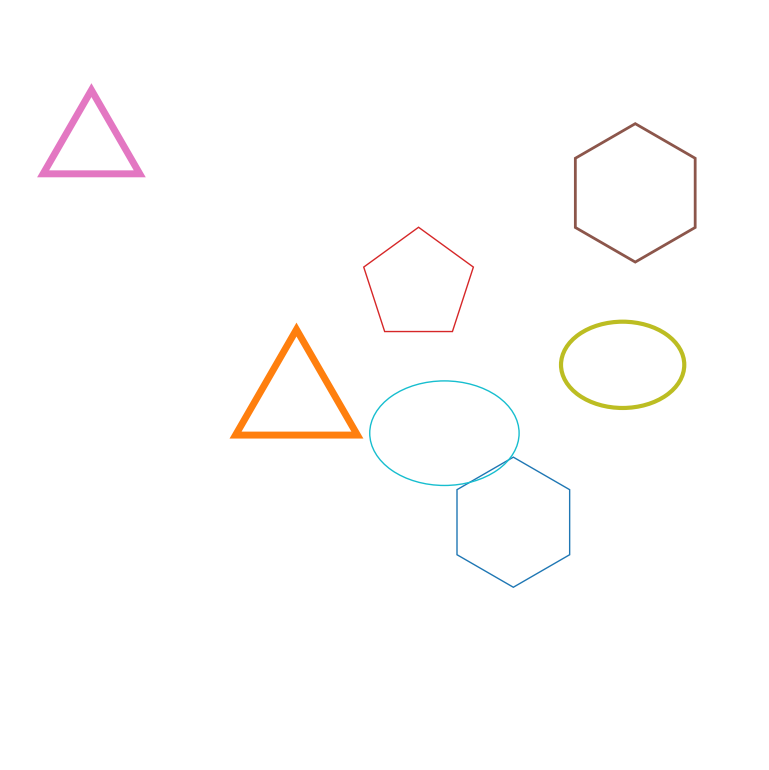[{"shape": "hexagon", "thickness": 0.5, "radius": 0.42, "center": [0.667, 0.322]}, {"shape": "triangle", "thickness": 2.5, "radius": 0.46, "center": [0.385, 0.481]}, {"shape": "pentagon", "thickness": 0.5, "radius": 0.37, "center": [0.544, 0.63]}, {"shape": "hexagon", "thickness": 1, "radius": 0.45, "center": [0.825, 0.75]}, {"shape": "triangle", "thickness": 2.5, "radius": 0.36, "center": [0.119, 0.81]}, {"shape": "oval", "thickness": 1.5, "radius": 0.4, "center": [0.809, 0.526]}, {"shape": "oval", "thickness": 0.5, "radius": 0.48, "center": [0.577, 0.437]}]